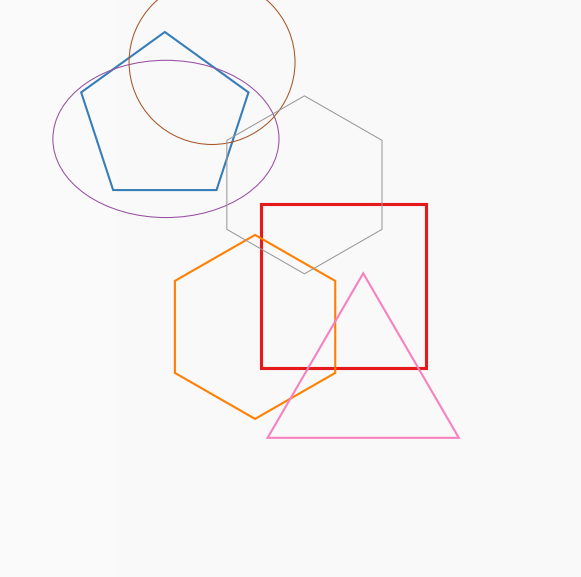[{"shape": "square", "thickness": 1.5, "radius": 0.71, "center": [0.592, 0.504]}, {"shape": "pentagon", "thickness": 1, "radius": 0.76, "center": [0.284, 0.792]}, {"shape": "oval", "thickness": 0.5, "radius": 0.97, "center": [0.285, 0.759]}, {"shape": "hexagon", "thickness": 1, "radius": 0.8, "center": [0.439, 0.433]}, {"shape": "circle", "thickness": 0.5, "radius": 0.71, "center": [0.365, 0.892]}, {"shape": "triangle", "thickness": 1, "radius": 0.95, "center": [0.625, 0.336]}, {"shape": "hexagon", "thickness": 0.5, "radius": 0.77, "center": [0.524, 0.679]}]